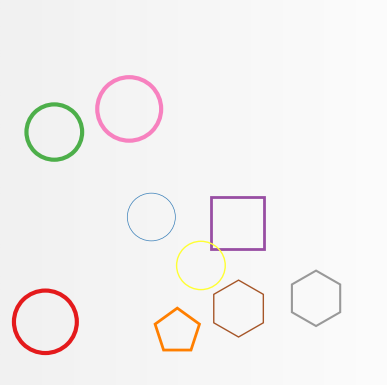[{"shape": "circle", "thickness": 3, "radius": 0.41, "center": [0.117, 0.164]}, {"shape": "circle", "thickness": 0.5, "radius": 0.31, "center": [0.391, 0.436]}, {"shape": "circle", "thickness": 3, "radius": 0.36, "center": [0.14, 0.657]}, {"shape": "square", "thickness": 2, "radius": 0.34, "center": [0.613, 0.421]}, {"shape": "pentagon", "thickness": 2, "radius": 0.3, "center": [0.458, 0.139]}, {"shape": "circle", "thickness": 1, "radius": 0.31, "center": [0.518, 0.31]}, {"shape": "hexagon", "thickness": 1, "radius": 0.37, "center": [0.616, 0.199]}, {"shape": "circle", "thickness": 3, "radius": 0.41, "center": [0.333, 0.717]}, {"shape": "hexagon", "thickness": 1.5, "radius": 0.36, "center": [0.816, 0.225]}]